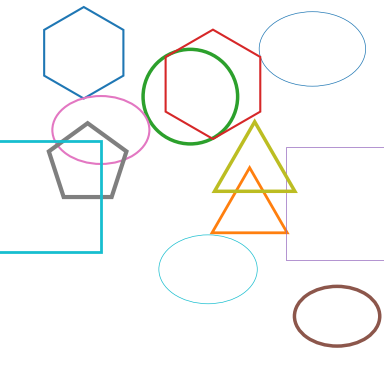[{"shape": "hexagon", "thickness": 1.5, "radius": 0.59, "center": [0.218, 0.863]}, {"shape": "oval", "thickness": 0.5, "radius": 0.69, "center": [0.811, 0.873]}, {"shape": "triangle", "thickness": 2, "radius": 0.56, "center": [0.648, 0.452]}, {"shape": "circle", "thickness": 2.5, "radius": 0.61, "center": [0.494, 0.749]}, {"shape": "hexagon", "thickness": 1.5, "radius": 0.71, "center": [0.553, 0.781]}, {"shape": "square", "thickness": 0.5, "radius": 0.73, "center": [0.889, 0.471]}, {"shape": "oval", "thickness": 2.5, "radius": 0.55, "center": [0.876, 0.179]}, {"shape": "oval", "thickness": 1.5, "radius": 0.63, "center": [0.262, 0.662]}, {"shape": "pentagon", "thickness": 3, "radius": 0.53, "center": [0.228, 0.574]}, {"shape": "triangle", "thickness": 2.5, "radius": 0.6, "center": [0.662, 0.563]}, {"shape": "square", "thickness": 2, "radius": 0.72, "center": [0.119, 0.489]}, {"shape": "oval", "thickness": 0.5, "radius": 0.64, "center": [0.54, 0.3]}]